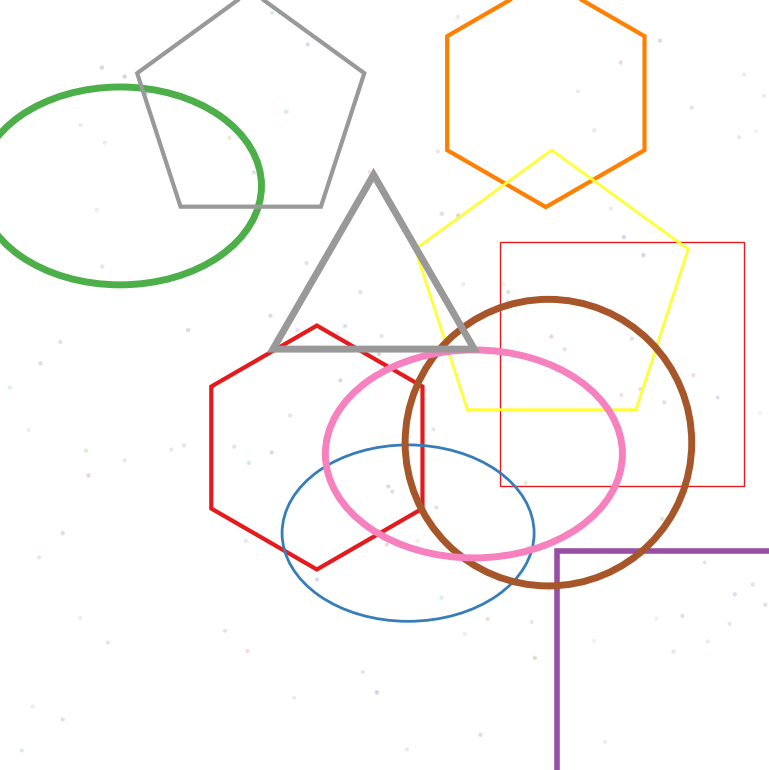[{"shape": "hexagon", "thickness": 1.5, "radius": 0.79, "center": [0.412, 0.419]}, {"shape": "square", "thickness": 0.5, "radius": 0.79, "center": [0.808, 0.527]}, {"shape": "oval", "thickness": 1, "radius": 0.82, "center": [0.53, 0.308]}, {"shape": "oval", "thickness": 2.5, "radius": 0.92, "center": [0.156, 0.759]}, {"shape": "square", "thickness": 2, "radius": 0.82, "center": [0.887, 0.122]}, {"shape": "hexagon", "thickness": 1.5, "radius": 0.74, "center": [0.709, 0.879]}, {"shape": "pentagon", "thickness": 1, "radius": 0.93, "center": [0.717, 0.619]}, {"shape": "circle", "thickness": 2.5, "radius": 0.93, "center": [0.712, 0.425]}, {"shape": "oval", "thickness": 2.5, "radius": 0.96, "center": [0.615, 0.41]}, {"shape": "triangle", "thickness": 2.5, "radius": 0.75, "center": [0.485, 0.622]}, {"shape": "pentagon", "thickness": 1.5, "radius": 0.78, "center": [0.326, 0.857]}]